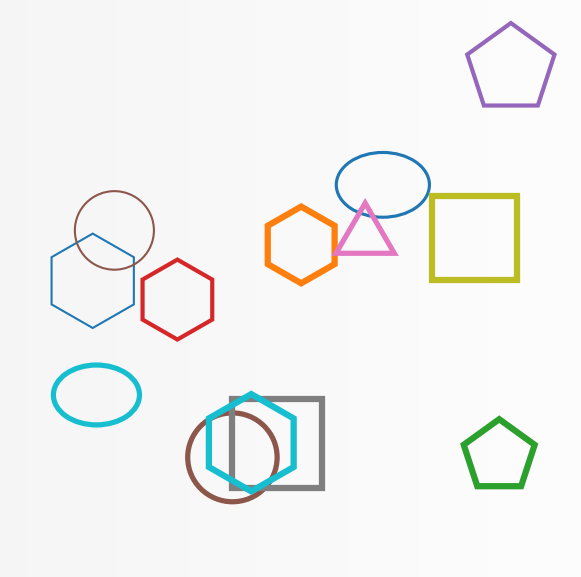[{"shape": "hexagon", "thickness": 1, "radius": 0.41, "center": [0.159, 0.513]}, {"shape": "oval", "thickness": 1.5, "radius": 0.4, "center": [0.659, 0.679]}, {"shape": "hexagon", "thickness": 3, "radius": 0.33, "center": [0.518, 0.575]}, {"shape": "pentagon", "thickness": 3, "radius": 0.32, "center": [0.859, 0.209]}, {"shape": "hexagon", "thickness": 2, "radius": 0.35, "center": [0.305, 0.48]}, {"shape": "pentagon", "thickness": 2, "radius": 0.39, "center": [0.879, 0.88]}, {"shape": "circle", "thickness": 1, "radius": 0.34, "center": [0.197, 0.6]}, {"shape": "circle", "thickness": 2.5, "radius": 0.38, "center": [0.4, 0.207]}, {"shape": "triangle", "thickness": 2.5, "radius": 0.29, "center": [0.628, 0.59]}, {"shape": "square", "thickness": 3, "radius": 0.39, "center": [0.477, 0.231]}, {"shape": "square", "thickness": 3, "radius": 0.37, "center": [0.816, 0.587]}, {"shape": "oval", "thickness": 2.5, "radius": 0.37, "center": [0.166, 0.315]}, {"shape": "hexagon", "thickness": 3, "radius": 0.42, "center": [0.432, 0.233]}]